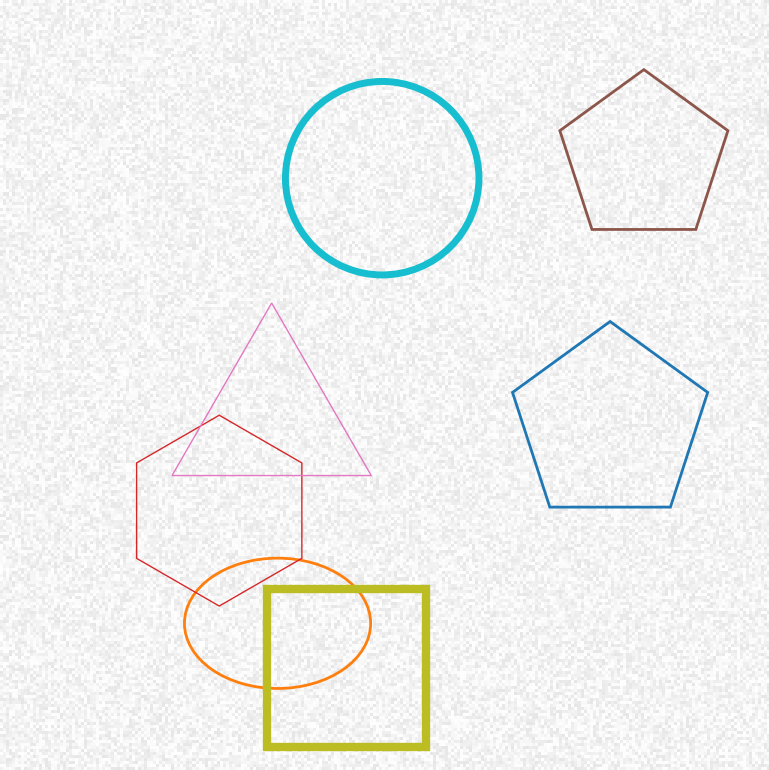[{"shape": "pentagon", "thickness": 1, "radius": 0.67, "center": [0.792, 0.449]}, {"shape": "oval", "thickness": 1, "radius": 0.6, "center": [0.36, 0.191]}, {"shape": "hexagon", "thickness": 0.5, "radius": 0.62, "center": [0.285, 0.337]}, {"shape": "pentagon", "thickness": 1, "radius": 0.57, "center": [0.836, 0.795]}, {"shape": "triangle", "thickness": 0.5, "radius": 0.75, "center": [0.353, 0.457]}, {"shape": "square", "thickness": 3, "radius": 0.51, "center": [0.45, 0.132]}, {"shape": "circle", "thickness": 2.5, "radius": 0.63, "center": [0.496, 0.769]}]